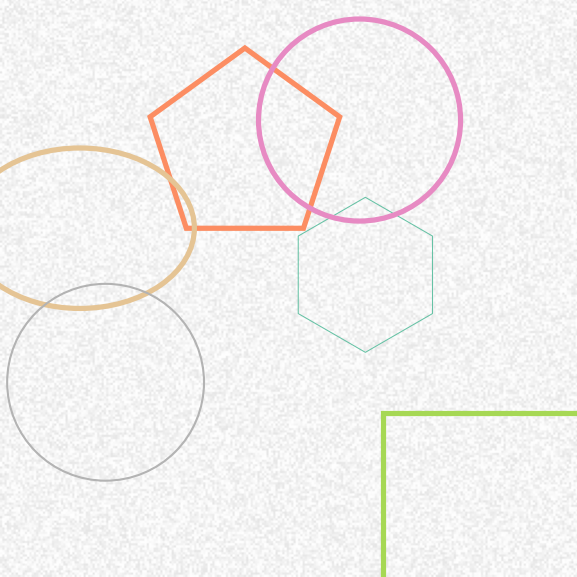[{"shape": "hexagon", "thickness": 0.5, "radius": 0.67, "center": [0.633, 0.523]}, {"shape": "pentagon", "thickness": 2.5, "radius": 0.86, "center": [0.424, 0.743]}, {"shape": "circle", "thickness": 2.5, "radius": 0.87, "center": [0.623, 0.791]}, {"shape": "square", "thickness": 2.5, "radius": 0.86, "center": [0.835, 0.113]}, {"shape": "oval", "thickness": 2.5, "radius": 0.99, "center": [0.138, 0.604]}, {"shape": "circle", "thickness": 1, "radius": 0.85, "center": [0.183, 0.337]}]